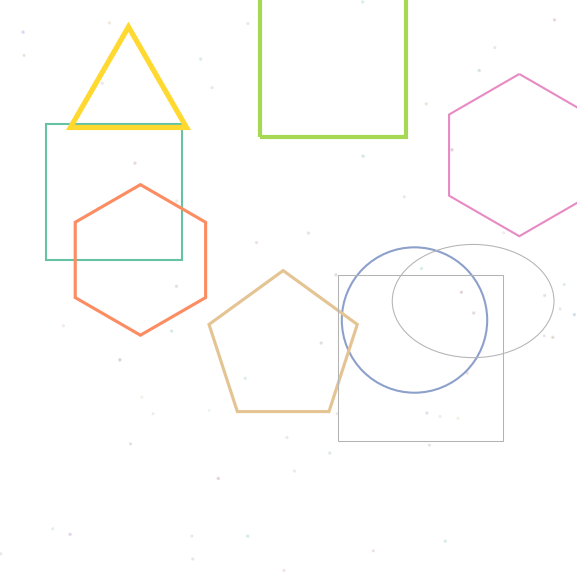[{"shape": "square", "thickness": 1, "radius": 0.59, "center": [0.197, 0.667]}, {"shape": "hexagon", "thickness": 1.5, "radius": 0.65, "center": [0.243, 0.549]}, {"shape": "circle", "thickness": 1, "radius": 0.63, "center": [0.718, 0.445]}, {"shape": "hexagon", "thickness": 1, "radius": 0.7, "center": [0.899, 0.731]}, {"shape": "square", "thickness": 2, "radius": 0.64, "center": [0.576, 0.89]}, {"shape": "triangle", "thickness": 2.5, "radius": 0.58, "center": [0.222, 0.836]}, {"shape": "pentagon", "thickness": 1.5, "radius": 0.67, "center": [0.49, 0.396]}, {"shape": "oval", "thickness": 0.5, "radius": 0.7, "center": [0.819, 0.478]}, {"shape": "square", "thickness": 0.5, "radius": 0.72, "center": [0.728, 0.379]}]